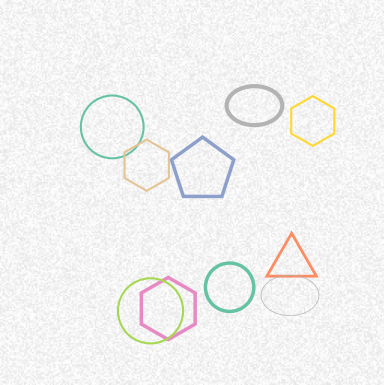[{"shape": "circle", "thickness": 1.5, "radius": 0.41, "center": [0.291, 0.67]}, {"shape": "circle", "thickness": 2.5, "radius": 0.31, "center": [0.596, 0.254]}, {"shape": "triangle", "thickness": 2, "radius": 0.37, "center": [0.757, 0.32]}, {"shape": "pentagon", "thickness": 2.5, "radius": 0.43, "center": [0.526, 0.559]}, {"shape": "hexagon", "thickness": 2.5, "radius": 0.4, "center": [0.437, 0.199]}, {"shape": "circle", "thickness": 1.5, "radius": 0.42, "center": [0.391, 0.193]}, {"shape": "hexagon", "thickness": 1.5, "radius": 0.32, "center": [0.812, 0.686]}, {"shape": "hexagon", "thickness": 1.5, "radius": 0.33, "center": [0.381, 0.571]}, {"shape": "oval", "thickness": 3, "radius": 0.36, "center": [0.661, 0.726]}, {"shape": "oval", "thickness": 0.5, "radius": 0.38, "center": [0.753, 0.233]}]